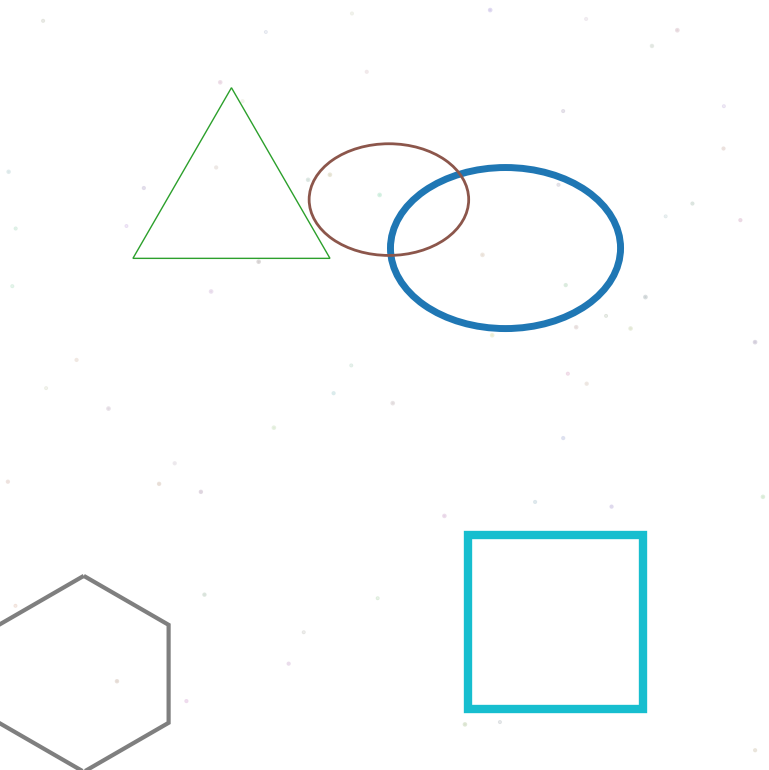[{"shape": "oval", "thickness": 2.5, "radius": 0.75, "center": [0.657, 0.678]}, {"shape": "triangle", "thickness": 0.5, "radius": 0.74, "center": [0.301, 0.738]}, {"shape": "oval", "thickness": 1, "radius": 0.52, "center": [0.505, 0.741]}, {"shape": "hexagon", "thickness": 1.5, "radius": 0.64, "center": [0.109, 0.125]}, {"shape": "square", "thickness": 3, "radius": 0.57, "center": [0.721, 0.192]}]